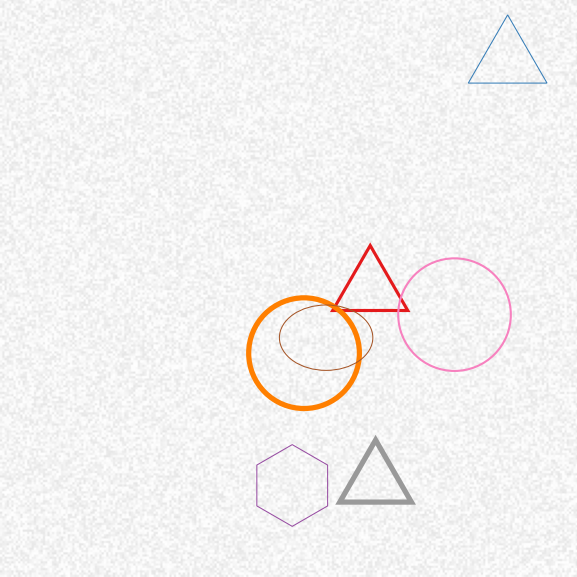[{"shape": "triangle", "thickness": 1.5, "radius": 0.38, "center": [0.641, 0.499]}, {"shape": "triangle", "thickness": 0.5, "radius": 0.39, "center": [0.879, 0.895]}, {"shape": "hexagon", "thickness": 0.5, "radius": 0.35, "center": [0.506, 0.158]}, {"shape": "circle", "thickness": 2.5, "radius": 0.48, "center": [0.526, 0.388]}, {"shape": "oval", "thickness": 0.5, "radius": 0.4, "center": [0.565, 0.414]}, {"shape": "circle", "thickness": 1, "radius": 0.49, "center": [0.787, 0.454]}, {"shape": "triangle", "thickness": 2.5, "radius": 0.36, "center": [0.65, 0.166]}]